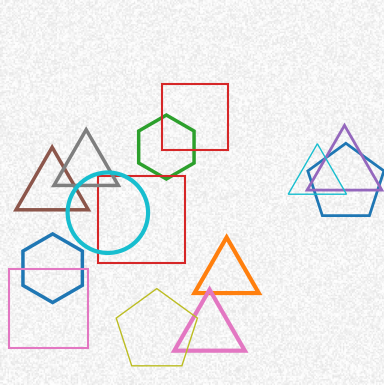[{"shape": "hexagon", "thickness": 2.5, "radius": 0.45, "center": [0.137, 0.303]}, {"shape": "pentagon", "thickness": 2, "radius": 0.52, "center": [0.898, 0.524]}, {"shape": "triangle", "thickness": 3, "radius": 0.48, "center": [0.589, 0.287]}, {"shape": "hexagon", "thickness": 2.5, "radius": 0.42, "center": [0.432, 0.618]}, {"shape": "square", "thickness": 1.5, "radius": 0.57, "center": [0.368, 0.43]}, {"shape": "square", "thickness": 1.5, "radius": 0.43, "center": [0.506, 0.696]}, {"shape": "triangle", "thickness": 2, "radius": 0.56, "center": [0.895, 0.562]}, {"shape": "triangle", "thickness": 2.5, "radius": 0.54, "center": [0.135, 0.509]}, {"shape": "square", "thickness": 1.5, "radius": 0.52, "center": [0.126, 0.199]}, {"shape": "triangle", "thickness": 3, "radius": 0.53, "center": [0.544, 0.142]}, {"shape": "triangle", "thickness": 2.5, "radius": 0.48, "center": [0.224, 0.567]}, {"shape": "pentagon", "thickness": 1, "radius": 0.55, "center": [0.407, 0.14]}, {"shape": "circle", "thickness": 3, "radius": 0.52, "center": [0.28, 0.447]}, {"shape": "triangle", "thickness": 1, "radius": 0.44, "center": [0.824, 0.539]}]